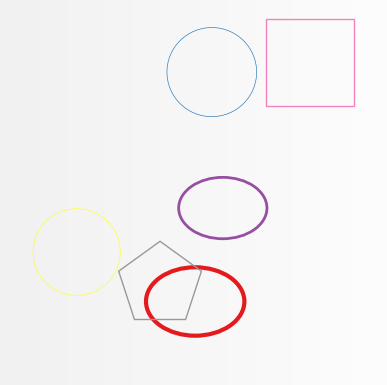[{"shape": "oval", "thickness": 3, "radius": 0.63, "center": [0.504, 0.217]}, {"shape": "circle", "thickness": 0.5, "radius": 0.58, "center": [0.547, 0.813]}, {"shape": "oval", "thickness": 2, "radius": 0.57, "center": [0.575, 0.46]}, {"shape": "circle", "thickness": 0.5, "radius": 0.56, "center": [0.198, 0.345]}, {"shape": "square", "thickness": 1, "radius": 0.57, "center": [0.799, 0.838]}, {"shape": "pentagon", "thickness": 1, "radius": 0.56, "center": [0.413, 0.261]}]